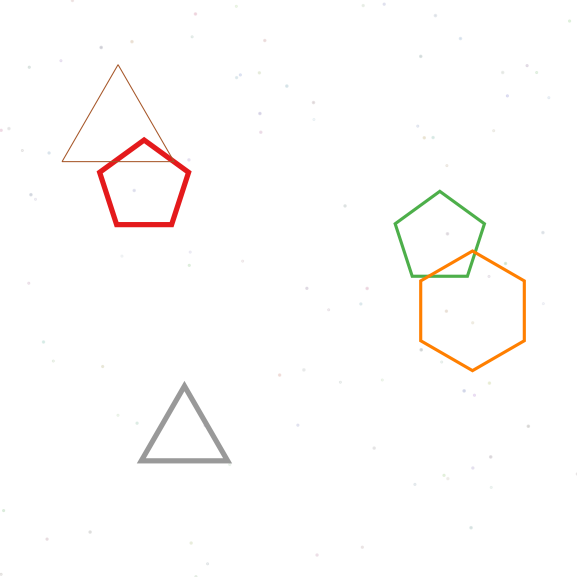[{"shape": "pentagon", "thickness": 2.5, "radius": 0.4, "center": [0.25, 0.676]}, {"shape": "pentagon", "thickness": 1.5, "radius": 0.41, "center": [0.762, 0.587]}, {"shape": "hexagon", "thickness": 1.5, "radius": 0.52, "center": [0.818, 0.461]}, {"shape": "triangle", "thickness": 0.5, "radius": 0.56, "center": [0.204, 0.775]}, {"shape": "triangle", "thickness": 2.5, "radius": 0.43, "center": [0.319, 0.244]}]